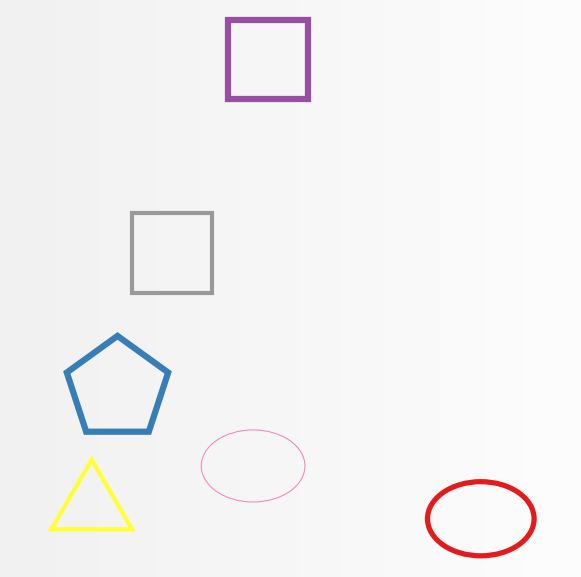[{"shape": "oval", "thickness": 2.5, "radius": 0.46, "center": [0.827, 0.101]}, {"shape": "pentagon", "thickness": 3, "radius": 0.46, "center": [0.202, 0.326]}, {"shape": "square", "thickness": 3, "radius": 0.34, "center": [0.461, 0.896]}, {"shape": "triangle", "thickness": 2, "radius": 0.4, "center": [0.158, 0.123]}, {"shape": "oval", "thickness": 0.5, "radius": 0.45, "center": [0.435, 0.192]}, {"shape": "square", "thickness": 2, "radius": 0.35, "center": [0.296, 0.561]}]